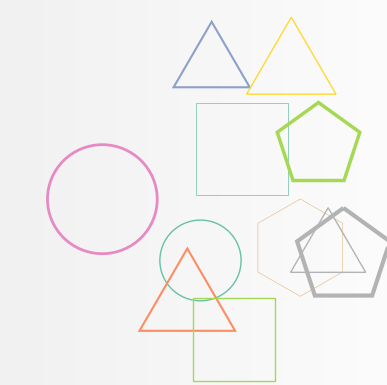[{"shape": "square", "thickness": 0.5, "radius": 0.6, "center": [0.624, 0.613]}, {"shape": "circle", "thickness": 1, "radius": 0.52, "center": [0.517, 0.324]}, {"shape": "triangle", "thickness": 1.5, "radius": 0.71, "center": [0.483, 0.212]}, {"shape": "triangle", "thickness": 1.5, "radius": 0.57, "center": [0.546, 0.83]}, {"shape": "circle", "thickness": 2, "radius": 0.71, "center": [0.264, 0.483]}, {"shape": "square", "thickness": 1, "radius": 0.53, "center": [0.604, 0.118]}, {"shape": "pentagon", "thickness": 2.5, "radius": 0.56, "center": [0.822, 0.622]}, {"shape": "triangle", "thickness": 1, "radius": 0.67, "center": [0.752, 0.822]}, {"shape": "hexagon", "thickness": 0.5, "radius": 0.63, "center": [0.775, 0.357]}, {"shape": "triangle", "thickness": 1, "radius": 0.56, "center": [0.847, 0.349]}, {"shape": "pentagon", "thickness": 3, "radius": 0.63, "center": [0.886, 0.334]}]